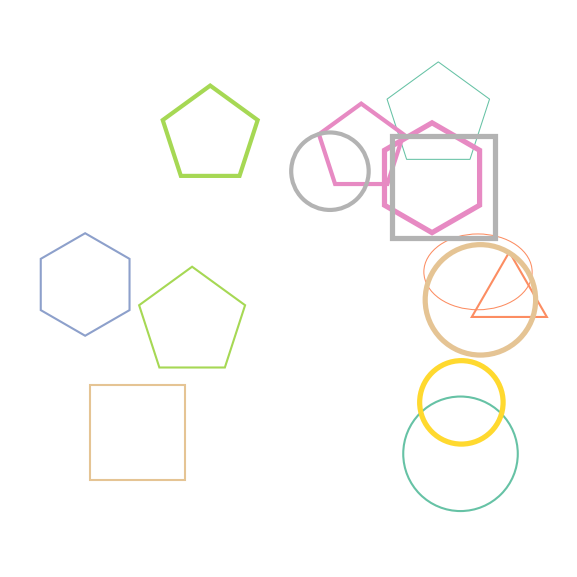[{"shape": "pentagon", "thickness": 0.5, "radius": 0.47, "center": [0.759, 0.799]}, {"shape": "circle", "thickness": 1, "radius": 0.5, "center": [0.797, 0.213]}, {"shape": "triangle", "thickness": 1, "radius": 0.38, "center": [0.882, 0.488]}, {"shape": "oval", "thickness": 0.5, "radius": 0.47, "center": [0.828, 0.528]}, {"shape": "hexagon", "thickness": 1, "radius": 0.44, "center": [0.147, 0.507]}, {"shape": "pentagon", "thickness": 2, "radius": 0.38, "center": [0.625, 0.743]}, {"shape": "hexagon", "thickness": 2.5, "radius": 0.48, "center": [0.748, 0.691]}, {"shape": "pentagon", "thickness": 2, "radius": 0.43, "center": [0.364, 0.764]}, {"shape": "pentagon", "thickness": 1, "radius": 0.48, "center": [0.333, 0.441]}, {"shape": "circle", "thickness": 2.5, "radius": 0.36, "center": [0.799, 0.302]}, {"shape": "square", "thickness": 1, "radius": 0.41, "center": [0.238, 0.25]}, {"shape": "circle", "thickness": 2.5, "radius": 0.48, "center": [0.832, 0.48]}, {"shape": "square", "thickness": 2.5, "radius": 0.44, "center": [0.768, 0.676]}, {"shape": "circle", "thickness": 2, "radius": 0.34, "center": [0.571, 0.703]}]